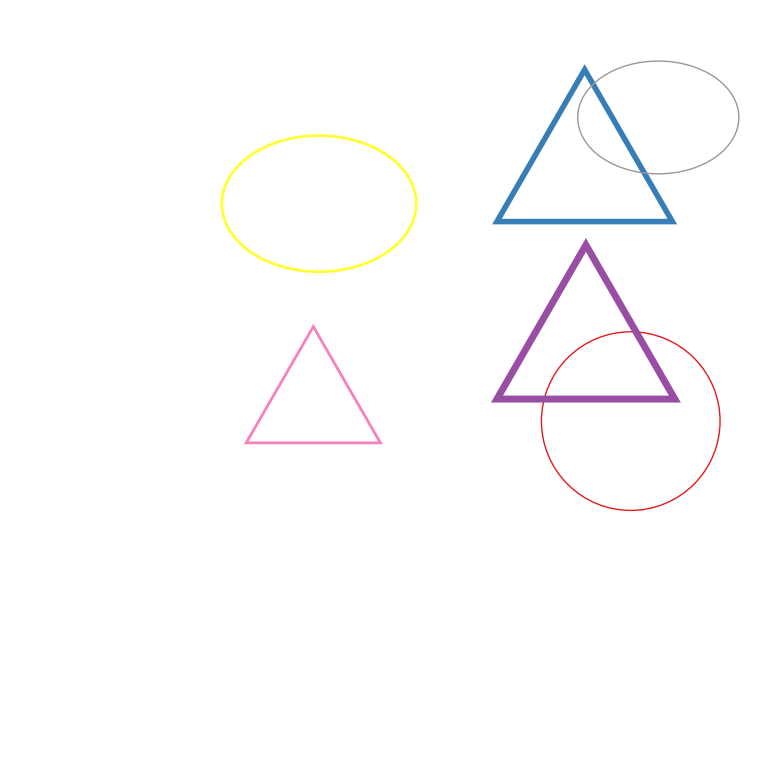[{"shape": "circle", "thickness": 0.5, "radius": 0.58, "center": [0.819, 0.453]}, {"shape": "triangle", "thickness": 2, "radius": 0.66, "center": [0.759, 0.778]}, {"shape": "triangle", "thickness": 2.5, "radius": 0.67, "center": [0.761, 0.548]}, {"shape": "oval", "thickness": 1, "radius": 0.63, "center": [0.414, 0.736]}, {"shape": "triangle", "thickness": 1, "radius": 0.5, "center": [0.407, 0.475]}, {"shape": "oval", "thickness": 0.5, "radius": 0.52, "center": [0.855, 0.847]}]